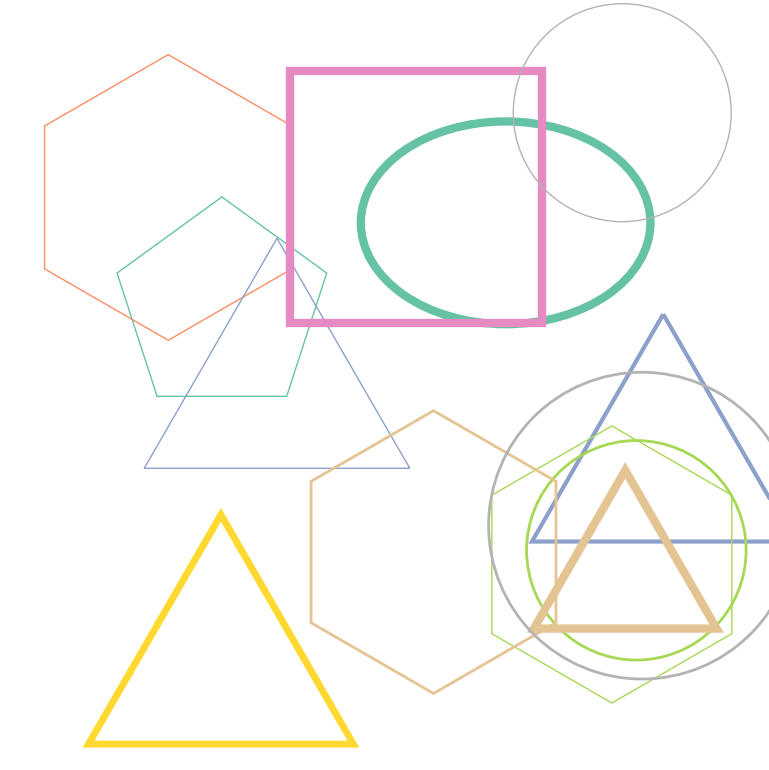[{"shape": "pentagon", "thickness": 0.5, "radius": 0.72, "center": [0.288, 0.601]}, {"shape": "oval", "thickness": 3, "radius": 0.94, "center": [0.657, 0.711]}, {"shape": "hexagon", "thickness": 0.5, "radius": 0.93, "center": [0.219, 0.744]}, {"shape": "triangle", "thickness": 1.5, "radius": 0.98, "center": [0.861, 0.395]}, {"shape": "triangle", "thickness": 0.5, "radius": 1.0, "center": [0.36, 0.491]}, {"shape": "square", "thickness": 3, "radius": 0.82, "center": [0.54, 0.744]}, {"shape": "hexagon", "thickness": 0.5, "radius": 0.9, "center": [0.795, 0.267]}, {"shape": "circle", "thickness": 1, "radius": 0.71, "center": [0.826, 0.285]}, {"shape": "triangle", "thickness": 2.5, "radius": 0.99, "center": [0.287, 0.133]}, {"shape": "triangle", "thickness": 3, "radius": 0.68, "center": [0.812, 0.252]}, {"shape": "hexagon", "thickness": 1, "radius": 0.92, "center": [0.563, 0.283]}, {"shape": "circle", "thickness": 0.5, "radius": 0.71, "center": [0.808, 0.854]}, {"shape": "circle", "thickness": 1, "radius": 1.0, "center": [0.834, 0.317]}]